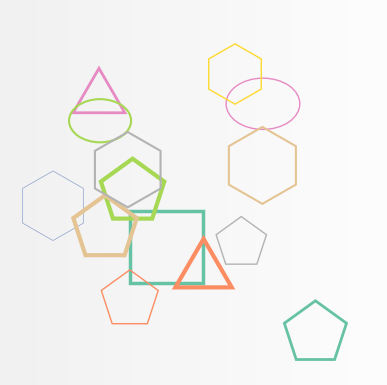[{"shape": "pentagon", "thickness": 2, "radius": 0.42, "center": [0.814, 0.134]}, {"shape": "square", "thickness": 2.5, "radius": 0.47, "center": [0.43, 0.359]}, {"shape": "pentagon", "thickness": 1, "radius": 0.39, "center": [0.335, 0.222]}, {"shape": "triangle", "thickness": 3, "radius": 0.42, "center": [0.525, 0.296]}, {"shape": "hexagon", "thickness": 0.5, "radius": 0.45, "center": [0.137, 0.466]}, {"shape": "oval", "thickness": 1, "radius": 0.48, "center": [0.679, 0.73]}, {"shape": "triangle", "thickness": 2, "radius": 0.38, "center": [0.255, 0.746]}, {"shape": "oval", "thickness": 1.5, "radius": 0.4, "center": [0.258, 0.686]}, {"shape": "pentagon", "thickness": 3, "radius": 0.43, "center": [0.342, 0.502]}, {"shape": "hexagon", "thickness": 1, "radius": 0.39, "center": [0.606, 0.808]}, {"shape": "hexagon", "thickness": 1.5, "radius": 0.5, "center": [0.677, 0.57]}, {"shape": "pentagon", "thickness": 3, "radius": 0.43, "center": [0.271, 0.407]}, {"shape": "pentagon", "thickness": 1, "radius": 0.34, "center": [0.623, 0.369]}, {"shape": "hexagon", "thickness": 1.5, "radius": 0.49, "center": [0.33, 0.559]}]